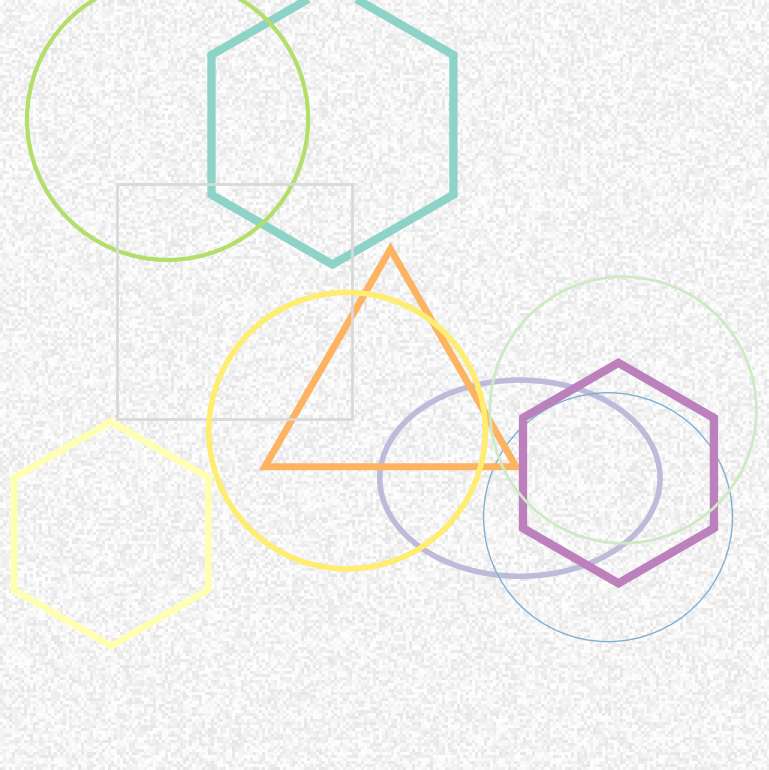[{"shape": "hexagon", "thickness": 3, "radius": 0.91, "center": [0.432, 0.838]}, {"shape": "hexagon", "thickness": 2.5, "radius": 0.73, "center": [0.144, 0.307]}, {"shape": "oval", "thickness": 2, "radius": 0.91, "center": [0.675, 0.379]}, {"shape": "circle", "thickness": 0.5, "radius": 0.81, "center": [0.79, 0.328]}, {"shape": "triangle", "thickness": 2.5, "radius": 0.94, "center": [0.507, 0.488]}, {"shape": "circle", "thickness": 1.5, "radius": 0.91, "center": [0.218, 0.845]}, {"shape": "square", "thickness": 1, "radius": 0.76, "center": [0.304, 0.608]}, {"shape": "hexagon", "thickness": 3, "radius": 0.72, "center": [0.803, 0.386]}, {"shape": "circle", "thickness": 1, "radius": 0.87, "center": [0.809, 0.468]}, {"shape": "circle", "thickness": 2, "radius": 0.9, "center": [0.451, 0.441]}]